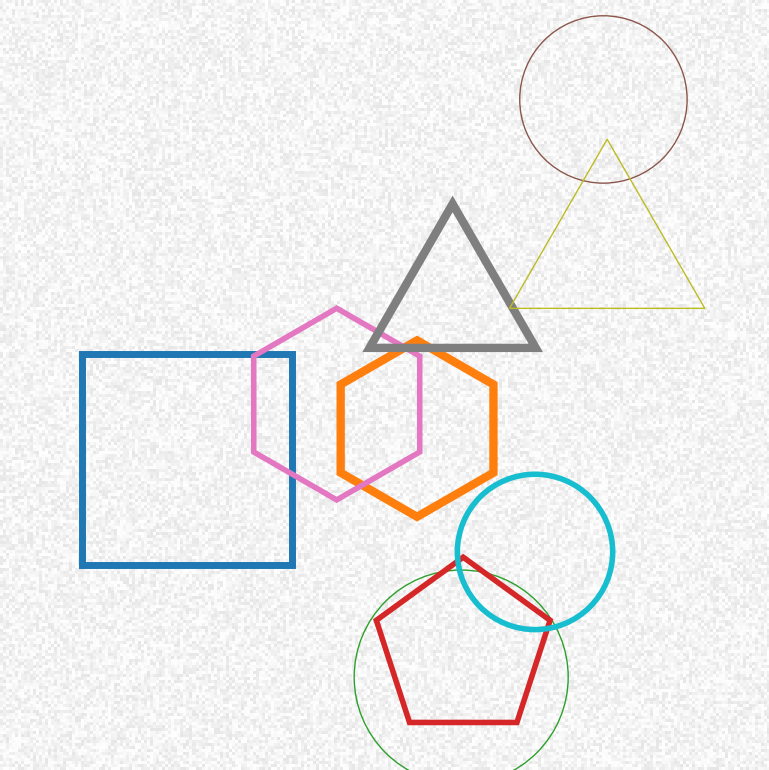[{"shape": "square", "thickness": 2.5, "radius": 0.68, "center": [0.243, 0.403]}, {"shape": "hexagon", "thickness": 3, "radius": 0.57, "center": [0.542, 0.443]}, {"shape": "circle", "thickness": 0.5, "radius": 0.69, "center": [0.599, 0.121]}, {"shape": "pentagon", "thickness": 2, "radius": 0.59, "center": [0.602, 0.158]}, {"shape": "circle", "thickness": 0.5, "radius": 0.54, "center": [0.784, 0.871]}, {"shape": "hexagon", "thickness": 2, "radius": 0.62, "center": [0.437, 0.475]}, {"shape": "triangle", "thickness": 3, "radius": 0.62, "center": [0.588, 0.611]}, {"shape": "triangle", "thickness": 0.5, "radius": 0.73, "center": [0.789, 0.673]}, {"shape": "circle", "thickness": 2, "radius": 0.5, "center": [0.695, 0.283]}]